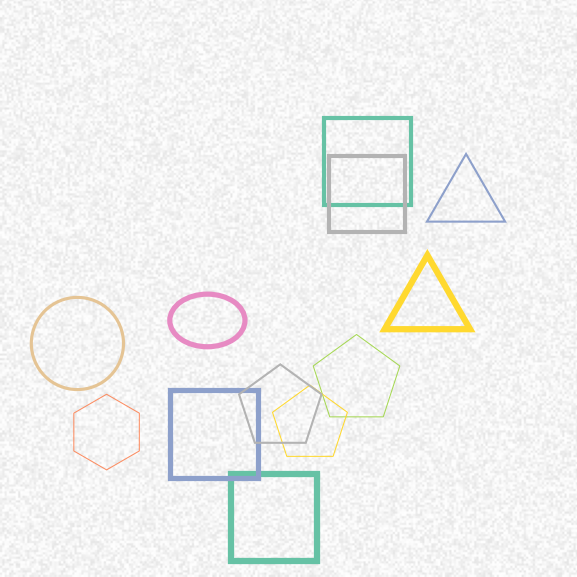[{"shape": "square", "thickness": 2, "radius": 0.38, "center": [0.636, 0.719]}, {"shape": "square", "thickness": 3, "radius": 0.37, "center": [0.475, 0.103]}, {"shape": "hexagon", "thickness": 0.5, "radius": 0.33, "center": [0.185, 0.251]}, {"shape": "triangle", "thickness": 1, "radius": 0.39, "center": [0.807, 0.654]}, {"shape": "square", "thickness": 2.5, "radius": 0.38, "center": [0.371, 0.247]}, {"shape": "oval", "thickness": 2.5, "radius": 0.33, "center": [0.359, 0.444]}, {"shape": "pentagon", "thickness": 0.5, "radius": 0.39, "center": [0.617, 0.341]}, {"shape": "triangle", "thickness": 3, "radius": 0.43, "center": [0.74, 0.472]}, {"shape": "pentagon", "thickness": 0.5, "radius": 0.34, "center": [0.537, 0.264]}, {"shape": "circle", "thickness": 1.5, "radius": 0.4, "center": [0.134, 0.404]}, {"shape": "square", "thickness": 2, "radius": 0.33, "center": [0.635, 0.663]}, {"shape": "pentagon", "thickness": 1, "radius": 0.38, "center": [0.485, 0.293]}]